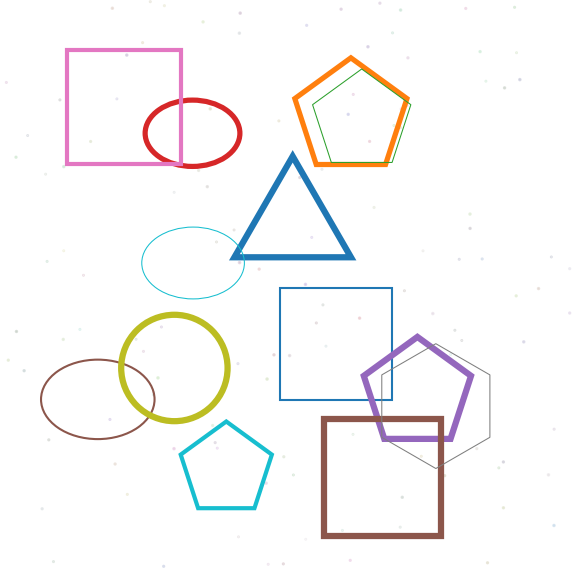[{"shape": "square", "thickness": 1, "radius": 0.48, "center": [0.582, 0.404]}, {"shape": "triangle", "thickness": 3, "radius": 0.58, "center": [0.507, 0.612]}, {"shape": "pentagon", "thickness": 2.5, "radius": 0.51, "center": [0.608, 0.797]}, {"shape": "pentagon", "thickness": 0.5, "radius": 0.45, "center": [0.626, 0.79]}, {"shape": "oval", "thickness": 2.5, "radius": 0.41, "center": [0.333, 0.768]}, {"shape": "pentagon", "thickness": 3, "radius": 0.49, "center": [0.723, 0.318]}, {"shape": "square", "thickness": 3, "radius": 0.51, "center": [0.663, 0.172]}, {"shape": "oval", "thickness": 1, "radius": 0.49, "center": [0.169, 0.308]}, {"shape": "square", "thickness": 2, "radius": 0.49, "center": [0.215, 0.814]}, {"shape": "hexagon", "thickness": 0.5, "radius": 0.54, "center": [0.755, 0.296]}, {"shape": "circle", "thickness": 3, "radius": 0.46, "center": [0.302, 0.362]}, {"shape": "pentagon", "thickness": 2, "radius": 0.41, "center": [0.392, 0.186]}, {"shape": "oval", "thickness": 0.5, "radius": 0.44, "center": [0.334, 0.544]}]